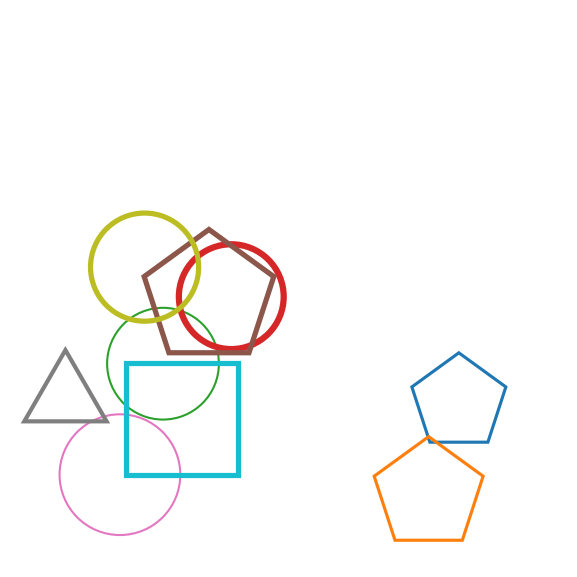[{"shape": "pentagon", "thickness": 1.5, "radius": 0.43, "center": [0.795, 0.303]}, {"shape": "pentagon", "thickness": 1.5, "radius": 0.5, "center": [0.742, 0.144]}, {"shape": "circle", "thickness": 1, "radius": 0.48, "center": [0.282, 0.369]}, {"shape": "circle", "thickness": 3, "radius": 0.45, "center": [0.4, 0.485]}, {"shape": "pentagon", "thickness": 2.5, "radius": 0.59, "center": [0.362, 0.484]}, {"shape": "circle", "thickness": 1, "radius": 0.52, "center": [0.208, 0.177]}, {"shape": "triangle", "thickness": 2, "radius": 0.41, "center": [0.113, 0.311]}, {"shape": "circle", "thickness": 2.5, "radius": 0.47, "center": [0.25, 0.537]}, {"shape": "square", "thickness": 2.5, "radius": 0.48, "center": [0.315, 0.274]}]